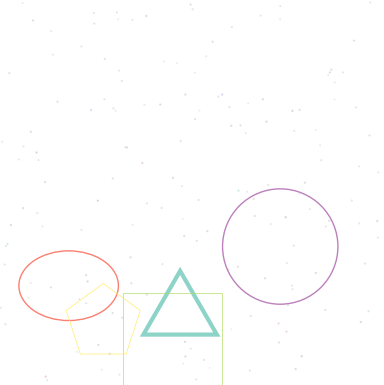[{"shape": "triangle", "thickness": 3, "radius": 0.55, "center": [0.468, 0.186]}, {"shape": "oval", "thickness": 1, "radius": 0.65, "center": [0.178, 0.258]}, {"shape": "square", "thickness": 0.5, "radius": 0.64, "center": [0.449, 0.111]}, {"shape": "circle", "thickness": 1, "radius": 0.75, "center": [0.728, 0.36]}, {"shape": "pentagon", "thickness": 0.5, "radius": 0.51, "center": [0.268, 0.162]}]